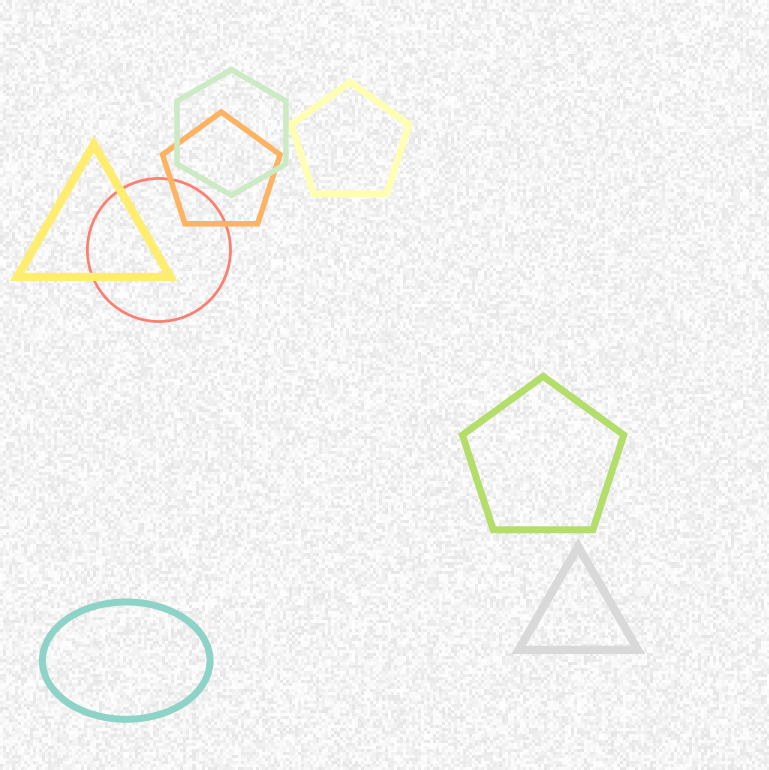[{"shape": "oval", "thickness": 2.5, "radius": 0.54, "center": [0.164, 0.142]}, {"shape": "pentagon", "thickness": 2.5, "radius": 0.4, "center": [0.455, 0.813]}, {"shape": "circle", "thickness": 1, "radius": 0.46, "center": [0.206, 0.675]}, {"shape": "pentagon", "thickness": 2, "radius": 0.4, "center": [0.287, 0.774]}, {"shape": "pentagon", "thickness": 2.5, "radius": 0.55, "center": [0.705, 0.401]}, {"shape": "triangle", "thickness": 3, "radius": 0.45, "center": [0.751, 0.201]}, {"shape": "hexagon", "thickness": 2, "radius": 0.41, "center": [0.301, 0.828]}, {"shape": "triangle", "thickness": 3, "radius": 0.57, "center": [0.122, 0.698]}]